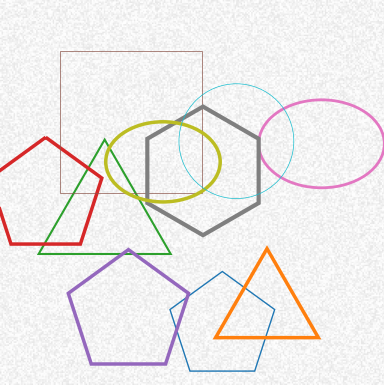[{"shape": "pentagon", "thickness": 1, "radius": 0.71, "center": [0.577, 0.152]}, {"shape": "triangle", "thickness": 2.5, "radius": 0.77, "center": [0.693, 0.2]}, {"shape": "triangle", "thickness": 1.5, "radius": 0.99, "center": [0.272, 0.439]}, {"shape": "pentagon", "thickness": 2.5, "radius": 0.77, "center": [0.119, 0.49]}, {"shape": "pentagon", "thickness": 2.5, "radius": 0.82, "center": [0.334, 0.187]}, {"shape": "square", "thickness": 0.5, "radius": 0.92, "center": [0.339, 0.682]}, {"shape": "oval", "thickness": 2, "radius": 0.82, "center": [0.835, 0.626]}, {"shape": "hexagon", "thickness": 3, "radius": 0.83, "center": [0.527, 0.556]}, {"shape": "oval", "thickness": 2.5, "radius": 0.74, "center": [0.423, 0.58]}, {"shape": "circle", "thickness": 0.5, "radius": 0.75, "center": [0.614, 0.633]}]